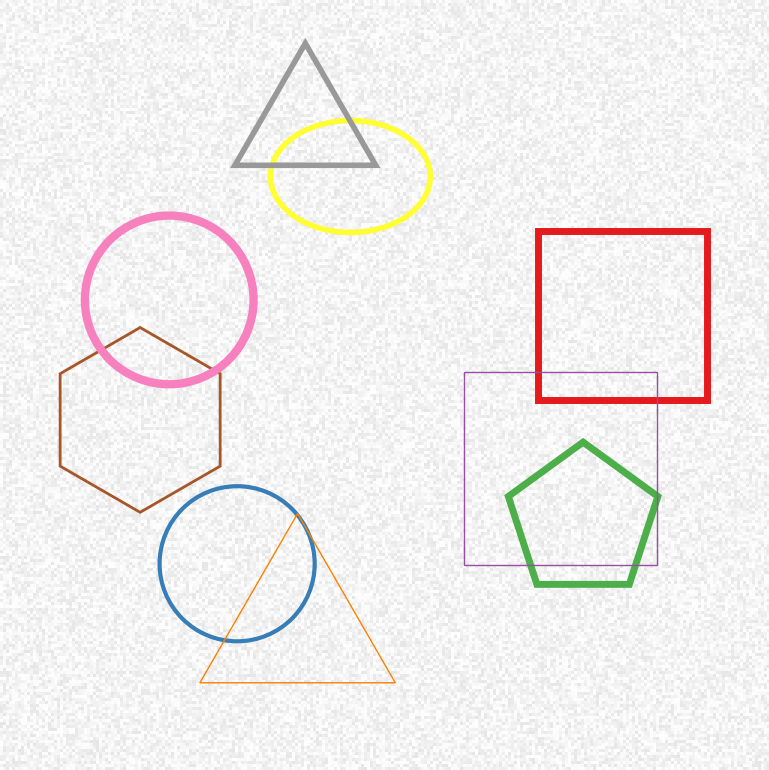[{"shape": "square", "thickness": 2.5, "radius": 0.55, "center": [0.808, 0.59]}, {"shape": "circle", "thickness": 1.5, "radius": 0.5, "center": [0.308, 0.268]}, {"shape": "pentagon", "thickness": 2.5, "radius": 0.51, "center": [0.757, 0.324]}, {"shape": "square", "thickness": 0.5, "radius": 0.63, "center": [0.728, 0.392]}, {"shape": "triangle", "thickness": 0.5, "radius": 0.73, "center": [0.386, 0.187]}, {"shape": "oval", "thickness": 2, "radius": 0.52, "center": [0.455, 0.771]}, {"shape": "hexagon", "thickness": 1, "radius": 0.6, "center": [0.182, 0.455]}, {"shape": "circle", "thickness": 3, "radius": 0.55, "center": [0.22, 0.61]}, {"shape": "triangle", "thickness": 2, "radius": 0.53, "center": [0.397, 0.838]}]